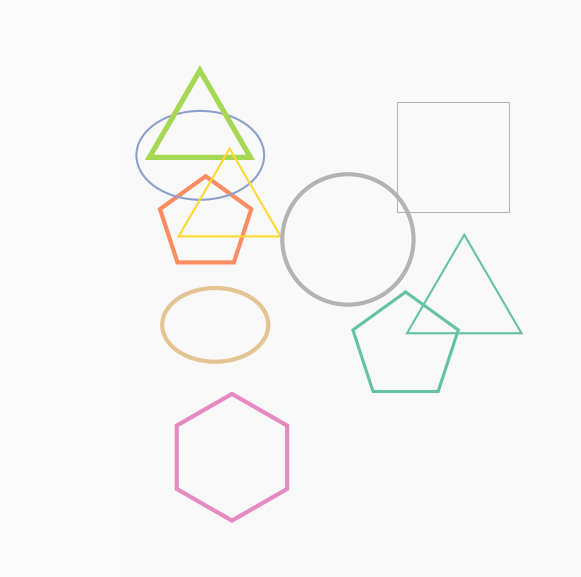[{"shape": "pentagon", "thickness": 1.5, "radius": 0.48, "center": [0.698, 0.398]}, {"shape": "triangle", "thickness": 1, "radius": 0.57, "center": [0.799, 0.479]}, {"shape": "pentagon", "thickness": 2, "radius": 0.41, "center": [0.354, 0.612]}, {"shape": "oval", "thickness": 1, "radius": 0.55, "center": [0.345, 0.73]}, {"shape": "hexagon", "thickness": 2, "radius": 0.55, "center": [0.399, 0.207]}, {"shape": "triangle", "thickness": 2.5, "radius": 0.5, "center": [0.344, 0.777]}, {"shape": "triangle", "thickness": 1, "radius": 0.51, "center": [0.395, 0.641]}, {"shape": "oval", "thickness": 2, "radius": 0.46, "center": [0.37, 0.437]}, {"shape": "square", "thickness": 0.5, "radius": 0.48, "center": [0.779, 0.727]}, {"shape": "circle", "thickness": 2, "radius": 0.56, "center": [0.599, 0.585]}]